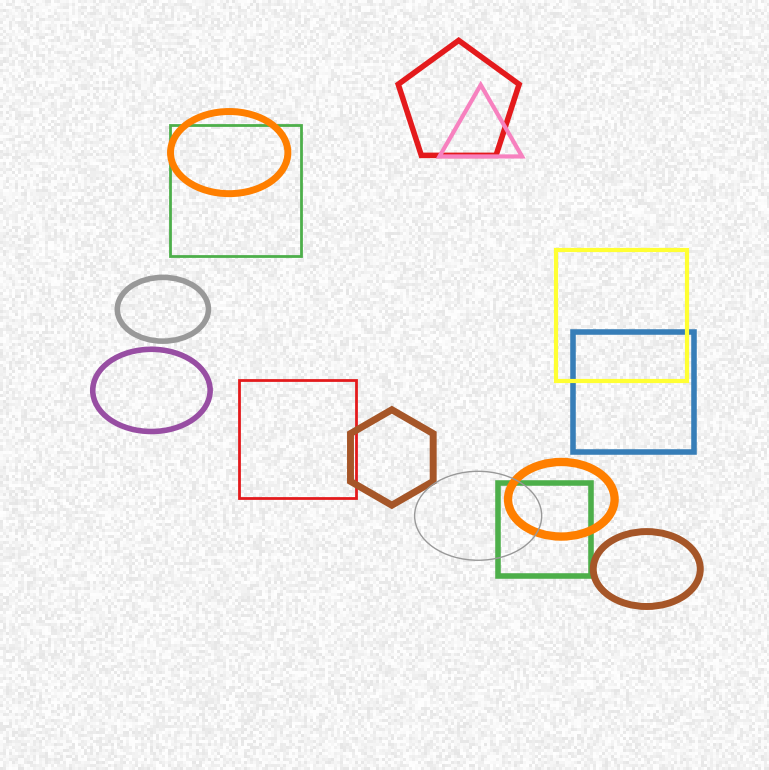[{"shape": "square", "thickness": 1, "radius": 0.38, "center": [0.386, 0.43]}, {"shape": "pentagon", "thickness": 2, "radius": 0.41, "center": [0.596, 0.865]}, {"shape": "square", "thickness": 2, "radius": 0.39, "center": [0.823, 0.491]}, {"shape": "square", "thickness": 1, "radius": 0.42, "center": [0.305, 0.752]}, {"shape": "square", "thickness": 2, "radius": 0.3, "center": [0.707, 0.312]}, {"shape": "oval", "thickness": 2, "radius": 0.38, "center": [0.197, 0.493]}, {"shape": "oval", "thickness": 2.5, "radius": 0.38, "center": [0.298, 0.802]}, {"shape": "oval", "thickness": 3, "radius": 0.35, "center": [0.729, 0.352]}, {"shape": "square", "thickness": 1.5, "radius": 0.43, "center": [0.807, 0.59]}, {"shape": "hexagon", "thickness": 2.5, "radius": 0.31, "center": [0.509, 0.406]}, {"shape": "oval", "thickness": 2.5, "radius": 0.35, "center": [0.84, 0.261]}, {"shape": "triangle", "thickness": 1.5, "radius": 0.31, "center": [0.624, 0.828]}, {"shape": "oval", "thickness": 0.5, "radius": 0.41, "center": [0.621, 0.33]}, {"shape": "oval", "thickness": 2, "radius": 0.3, "center": [0.211, 0.598]}]